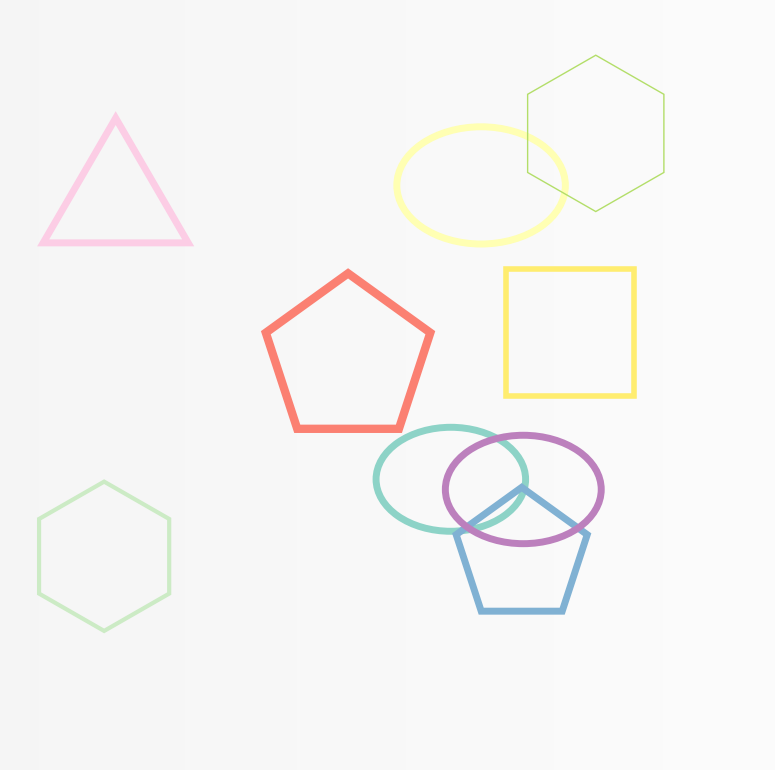[{"shape": "oval", "thickness": 2.5, "radius": 0.48, "center": [0.582, 0.378]}, {"shape": "oval", "thickness": 2.5, "radius": 0.54, "center": [0.621, 0.759]}, {"shape": "pentagon", "thickness": 3, "radius": 0.56, "center": [0.449, 0.533]}, {"shape": "pentagon", "thickness": 2.5, "radius": 0.44, "center": [0.673, 0.278]}, {"shape": "hexagon", "thickness": 0.5, "radius": 0.51, "center": [0.769, 0.827]}, {"shape": "triangle", "thickness": 2.5, "radius": 0.54, "center": [0.149, 0.739]}, {"shape": "oval", "thickness": 2.5, "radius": 0.5, "center": [0.675, 0.364]}, {"shape": "hexagon", "thickness": 1.5, "radius": 0.48, "center": [0.134, 0.278]}, {"shape": "square", "thickness": 2, "radius": 0.41, "center": [0.736, 0.568]}]